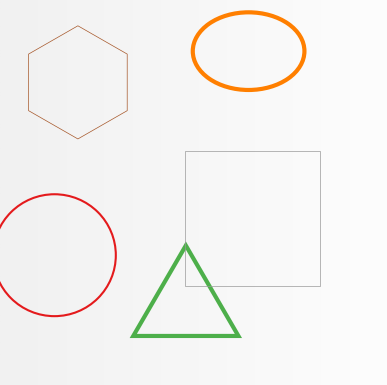[{"shape": "circle", "thickness": 1.5, "radius": 0.79, "center": [0.141, 0.337]}, {"shape": "triangle", "thickness": 3, "radius": 0.78, "center": [0.48, 0.206]}, {"shape": "oval", "thickness": 3, "radius": 0.72, "center": [0.642, 0.867]}, {"shape": "hexagon", "thickness": 0.5, "radius": 0.73, "center": [0.201, 0.786]}, {"shape": "square", "thickness": 0.5, "radius": 0.88, "center": [0.652, 0.433]}]